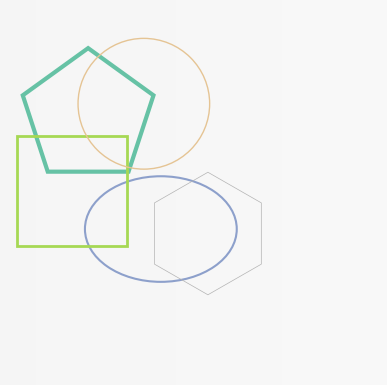[{"shape": "pentagon", "thickness": 3, "radius": 0.89, "center": [0.227, 0.698]}, {"shape": "oval", "thickness": 1.5, "radius": 0.98, "center": [0.415, 0.405]}, {"shape": "square", "thickness": 2, "radius": 0.71, "center": [0.185, 0.505]}, {"shape": "circle", "thickness": 1, "radius": 0.85, "center": [0.371, 0.731]}, {"shape": "hexagon", "thickness": 0.5, "radius": 0.8, "center": [0.537, 0.393]}]